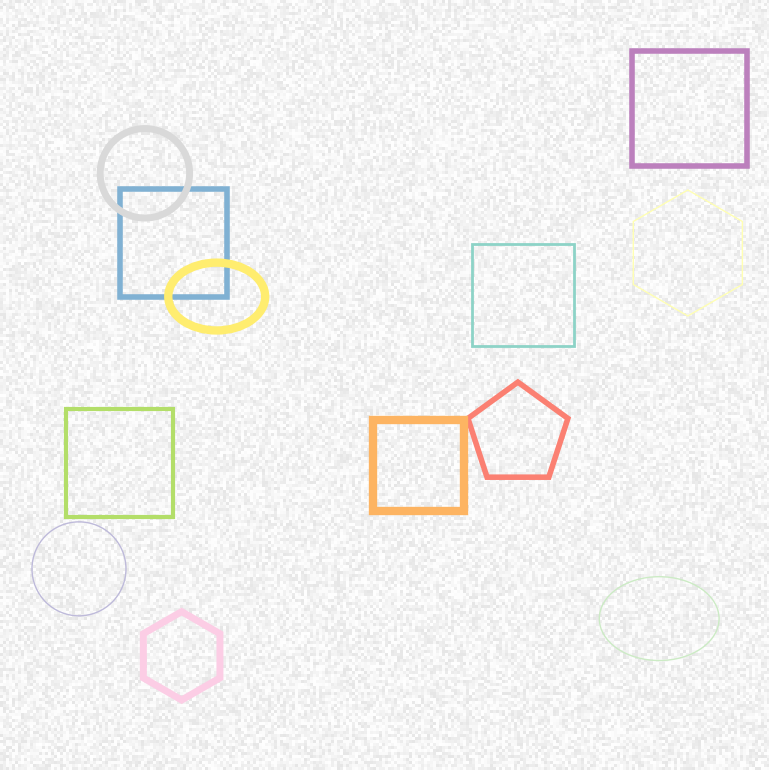[{"shape": "square", "thickness": 1, "radius": 0.33, "center": [0.679, 0.617]}, {"shape": "hexagon", "thickness": 0.5, "radius": 0.41, "center": [0.893, 0.671]}, {"shape": "circle", "thickness": 0.5, "radius": 0.31, "center": [0.103, 0.261]}, {"shape": "pentagon", "thickness": 2, "radius": 0.34, "center": [0.673, 0.435]}, {"shape": "square", "thickness": 2, "radius": 0.35, "center": [0.225, 0.684]}, {"shape": "square", "thickness": 3, "radius": 0.3, "center": [0.544, 0.395]}, {"shape": "square", "thickness": 1.5, "radius": 0.35, "center": [0.155, 0.399]}, {"shape": "hexagon", "thickness": 2.5, "radius": 0.29, "center": [0.236, 0.148]}, {"shape": "circle", "thickness": 2.5, "radius": 0.29, "center": [0.188, 0.775]}, {"shape": "square", "thickness": 2, "radius": 0.37, "center": [0.895, 0.859]}, {"shape": "oval", "thickness": 0.5, "radius": 0.39, "center": [0.856, 0.197]}, {"shape": "oval", "thickness": 3, "radius": 0.31, "center": [0.281, 0.615]}]